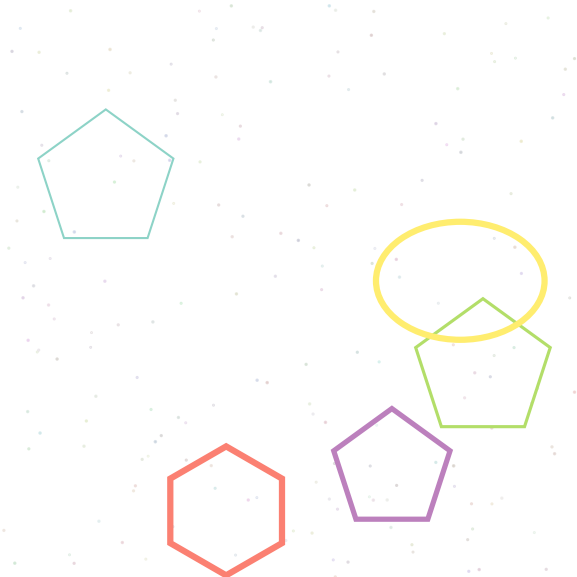[{"shape": "pentagon", "thickness": 1, "radius": 0.62, "center": [0.183, 0.687]}, {"shape": "hexagon", "thickness": 3, "radius": 0.56, "center": [0.392, 0.115]}, {"shape": "pentagon", "thickness": 1.5, "radius": 0.61, "center": [0.836, 0.359]}, {"shape": "pentagon", "thickness": 2.5, "radius": 0.53, "center": [0.679, 0.186]}, {"shape": "oval", "thickness": 3, "radius": 0.73, "center": [0.797, 0.513]}]